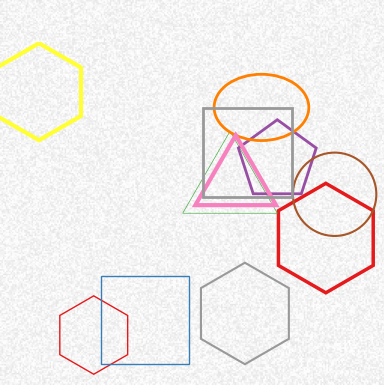[{"shape": "hexagon", "thickness": 1, "radius": 0.51, "center": [0.243, 0.13]}, {"shape": "hexagon", "thickness": 2.5, "radius": 0.71, "center": [0.846, 0.382]}, {"shape": "square", "thickness": 1, "radius": 0.57, "center": [0.377, 0.169]}, {"shape": "triangle", "thickness": 0.5, "radius": 0.71, "center": [0.598, 0.517]}, {"shape": "pentagon", "thickness": 2, "radius": 0.53, "center": [0.72, 0.583]}, {"shape": "oval", "thickness": 2, "radius": 0.61, "center": [0.679, 0.721]}, {"shape": "hexagon", "thickness": 3, "radius": 0.63, "center": [0.101, 0.762]}, {"shape": "circle", "thickness": 1.5, "radius": 0.54, "center": [0.869, 0.495]}, {"shape": "triangle", "thickness": 3, "radius": 0.6, "center": [0.612, 0.528]}, {"shape": "square", "thickness": 2, "radius": 0.58, "center": [0.643, 0.604]}, {"shape": "hexagon", "thickness": 1.5, "radius": 0.66, "center": [0.636, 0.186]}]